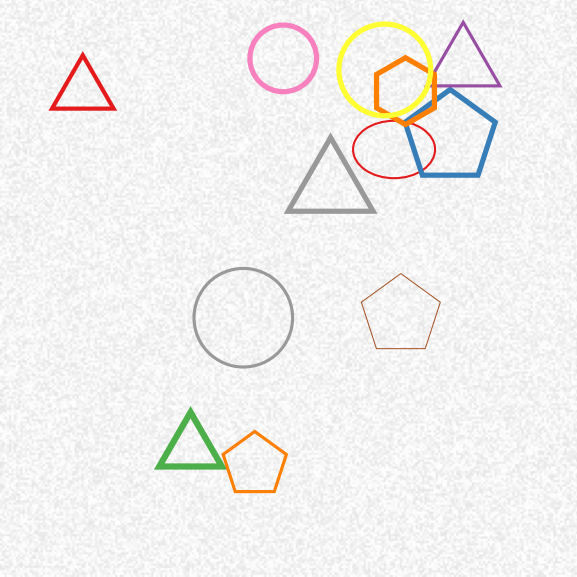[{"shape": "oval", "thickness": 1, "radius": 0.35, "center": [0.682, 0.74]}, {"shape": "triangle", "thickness": 2, "radius": 0.31, "center": [0.143, 0.842]}, {"shape": "pentagon", "thickness": 2.5, "radius": 0.41, "center": [0.78, 0.762]}, {"shape": "triangle", "thickness": 3, "radius": 0.31, "center": [0.33, 0.223]}, {"shape": "triangle", "thickness": 1.5, "radius": 0.37, "center": [0.802, 0.887]}, {"shape": "pentagon", "thickness": 1.5, "radius": 0.29, "center": [0.441, 0.194]}, {"shape": "hexagon", "thickness": 2.5, "radius": 0.29, "center": [0.702, 0.841]}, {"shape": "circle", "thickness": 2.5, "radius": 0.4, "center": [0.666, 0.878]}, {"shape": "pentagon", "thickness": 0.5, "radius": 0.36, "center": [0.694, 0.454]}, {"shape": "circle", "thickness": 2.5, "radius": 0.29, "center": [0.49, 0.898]}, {"shape": "triangle", "thickness": 2.5, "radius": 0.43, "center": [0.572, 0.676]}, {"shape": "circle", "thickness": 1.5, "radius": 0.43, "center": [0.421, 0.449]}]